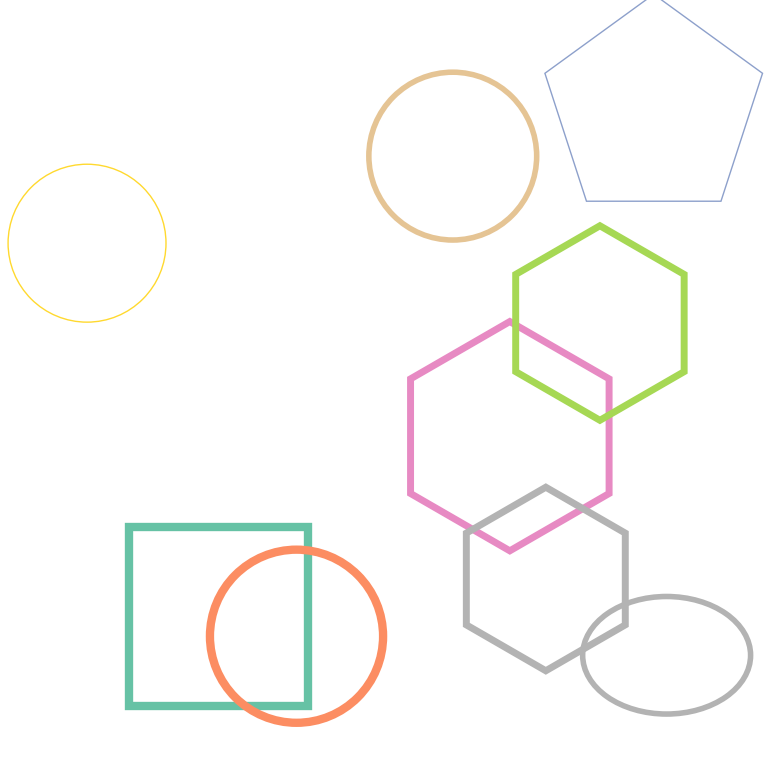[{"shape": "square", "thickness": 3, "radius": 0.58, "center": [0.284, 0.199]}, {"shape": "circle", "thickness": 3, "radius": 0.56, "center": [0.385, 0.174]}, {"shape": "pentagon", "thickness": 0.5, "radius": 0.74, "center": [0.849, 0.859]}, {"shape": "hexagon", "thickness": 2.5, "radius": 0.74, "center": [0.662, 0.434]}, {"shape": "hexagon", "thickness": 2.5, "radius": 0.63, "center": [0.779, 0.58]}, {"shape": "circle", "thickness": 0.5, "radius": 0.51, "center": [0.113, 0.684]}, {"shape": "circle", "thickness": 2, "radius": 0.54, "center": [0.588, 0.797]}, {"shape": "hexagon", "thickness": 2.5, "radius": 0.6, "center": [0.709, 0.248]}, {"shape": "oval", "thickness": 2, "radius": 0.55, "center": [0.866, 0.149]}]